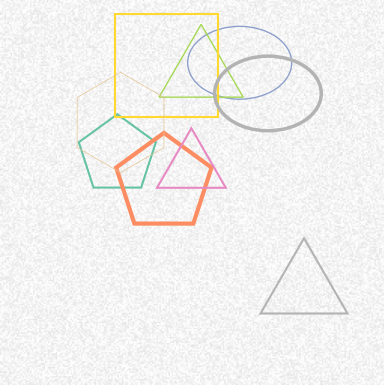[{"shape": "pentagon", "thickness": 1.5, "radius": 0.53, "center": [0.305, 0.598]}, {"shape": "pentagon", "thickness": 3, "radius": 0.65, "center": [0.426, 0.525]}, {"shape": "oval", "thickness": 1, "radius": 0.68, "center": [0.623, 0.837]}, {"shape": "triangle", "thickness": 1.5, "radius": 0.52, "center": [0.497, 0.564]}, {"shape": "triangle", "thickness": 1, "radius": 0.63, "center": [0.522, 0.811]}, {"shape": "square", "thickness": 1.5, "radius": 0.67, "center": [0.433, 0.831]}, {"shape": "hexagon", "thickness": 0.5, "radius": 0.65, "center": [0.313, 0.682]}, {"shape": "triangle", "thickness": 1.5, "radius": 0.65, "center": [0.79, 0.251]}, {"shape": "oval", "thickness": 2.5, "radius": 0.69, "center": [0.696, 0.757]}]